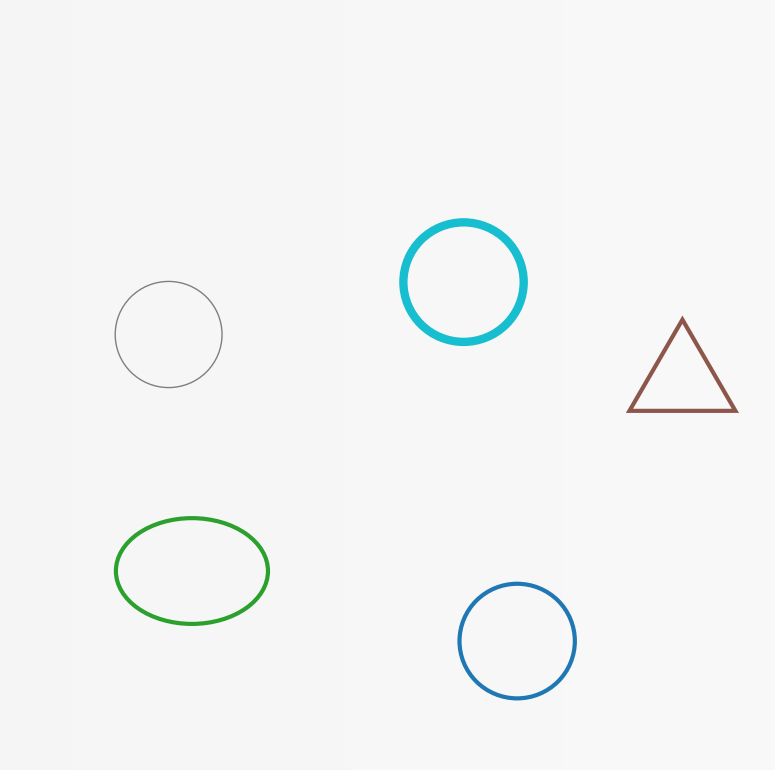[{"shape": "circle", "thickness": 1.5, "radius": 0.37, "center": [0.667, 0.167]}, {"shape": "oval", "thickness": 1.5, "radius": 0.49, "center": [0.248, 0.258]}, {"shape": "triangle", "thickness": 1.5, "radius": 0.39, "center": [0.881, 0.506]}, {"shape": "circle", "thickness": 0.5, "radius": 0.34, "center": [0.218, 0.566]}, {"shape": "circle", "thickness": 3, "radius": 0.39, "center": [0.598, 0.634]}]